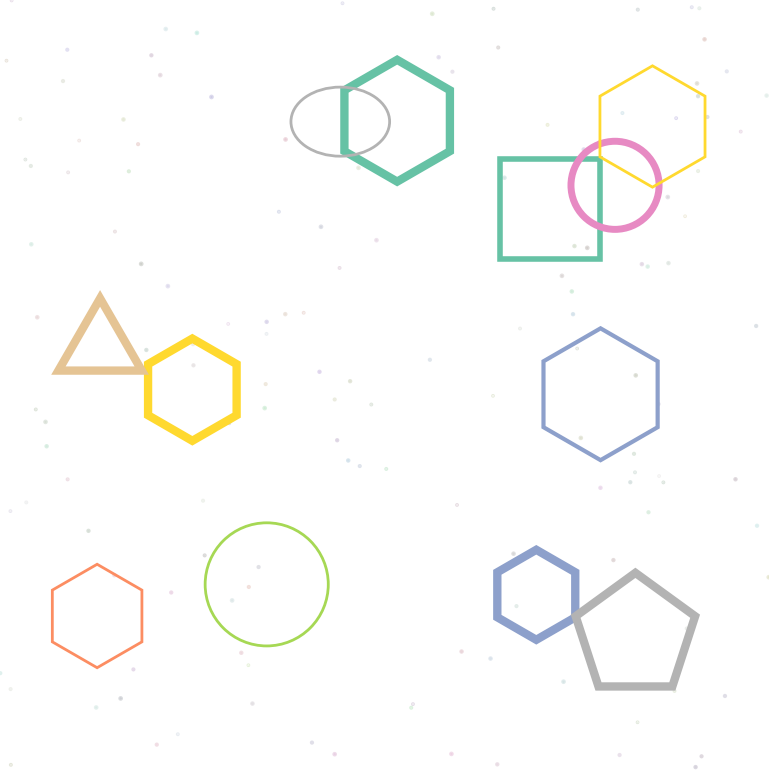[{"shape": "square", "thickness": 2, "radius": 0.32, "center": [0.714, 0.729]}, {"shape": "hexagon", "thickness": 3, "radius": 0.4, "center": [0.516, 0.843]}, {"shape": "hexagon", "thickness": 1, "radius": 0.34, "center": [0.126, 0.2]}, {"shape": "hexagon", "thickness": 1.5, "radius": 0.43, "center": [0.78, 0.488]}, {"shape": "hexagon", "thickness": 3, "radius": 0.29, "center": [0.696, 0.228]}, {"shape": "circle", "thickness": 2.5, "radius": 0.29, "center": [0.799, 0.759]}, {"shape": "circle", "thickness": 1, "radius": 0.4, "center": [0.346, 0.241]}, {"shape": "hexagon", "thickness": 3, "radius": 0.33, "center": [0.25, 0.494]}, {"shape": "hexagon", "thickness": 1, "radius": 0.39, "center": [0.847, 0.836]}, {"shape": "triangle", "thickness": 3, "radius": 0.31, "center": [0.13, 0.55]}, {"shape": "pentagon", "thickness": 3, "radius": 0.41, "center": [0.825, 0.174]}, {"shape": "oval", "thickness": 1, "radius": 0.32, "center": [0.442, 0.842]}]